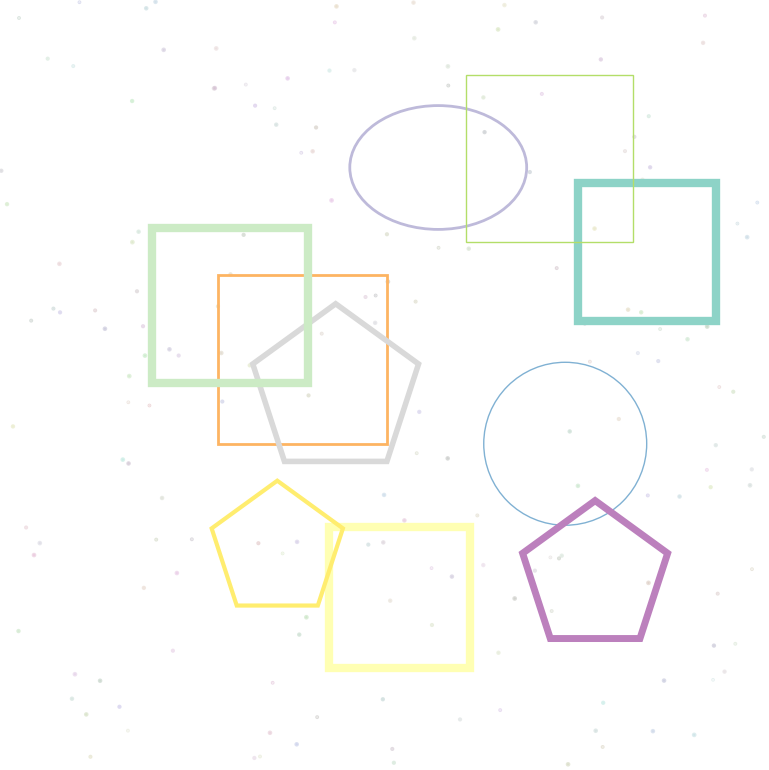[{"shape": "square", "thickness": 3, "radius": 0.45, "center": [0.84, 0.672]}, {"shape": "square", "thickness": 3, "radius": 0.46, "center": [0.519, 0.224]}, {"shape": "oval", "thickness": 1, "radius": 0.57, "center": [0.569, 0.782]}, {"shape": "circle", "thickness": 0.5, "radius": 0.53, "center": [0.734, 0.424]}, {"shape": "square", "thickness": 1, "radius": 0.55, "center": [0.393, 0.533]}, {"shape": "square", "thickness": 0.5, "radius": 0.54, "center": [0.713, 0.795]}, {"shape": "pentagon", "thickness": 2, "radius": 0.57, "center": [0.436, 0.492]}, {"shape": "pentagon", "thickness": 2.5, "radius": 0.5, "center": [0.773, 0.251]}, {"shape": "square", "thickness": 3, "radius": 0.51, "center": [0.298, 0.603]}, {"shape": "pentagon", "thickness": 1.5, "radius": 0.45, "center": [0.36, 0.286]}]